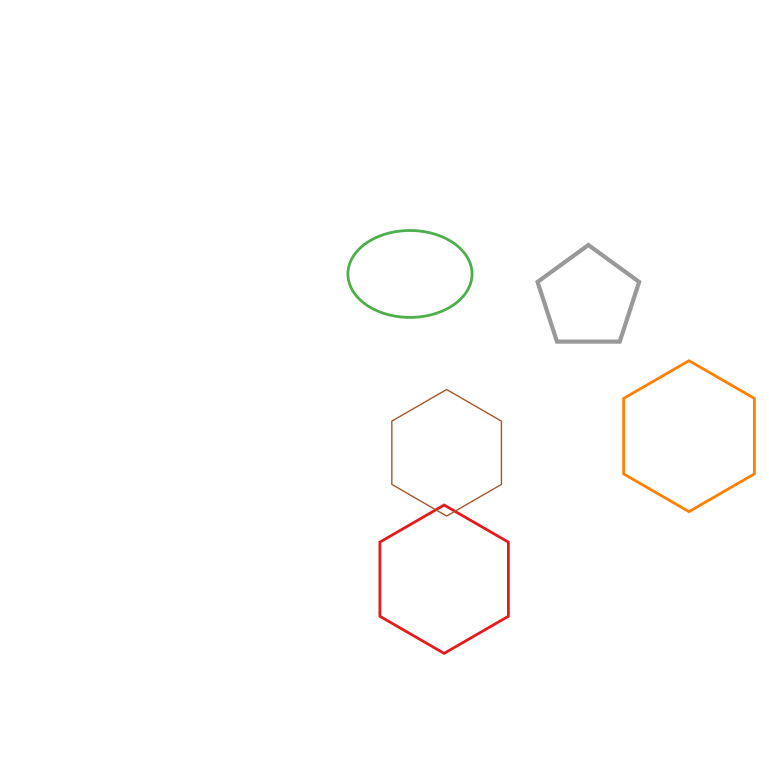[{"shape": "hexagon", "thickness": 1, "radius": 0.48, "center": [0.577, 0.248]}, {"shape": "oval", "thickness": 1, "radius": 0.4, "center": [0.532, 0.644]}, {"shape": "hexagon", "thickness": 1, "radius": 0.49, "center": [0.895, 0.434]}, {"shape": "hexagon", "thickness": 0.5, "radius": 0.41, "center": [0.58, 0.412]}, {"shape": "pentagon", "thickness": 1.5, "radius": 0.35, "center": [0.764, 0.612]}]